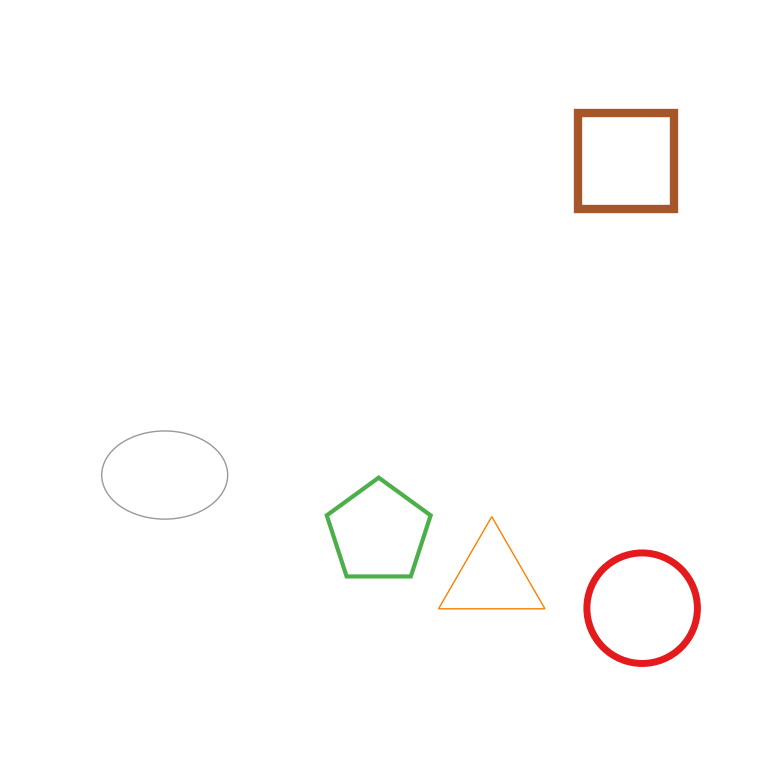[{"shape": "circle", "thickness": 2.5, "radius": 0.36, "center": [0.834, 0.21]}, {"shape": "pentagon", "thickness": 1.5, "radius": 0.35, "center": [0.492, 0.309]}, {"shape": "triangle", "thickness": 0.5, "radius": 0.4, "center": [0.639, 0.249]}, {"shape": "square", "thickness": 3, "radius": 0.31, "center": [0.813, 0.791]}, {"shape": "oval", "thickness": 0.5, "radius": 0.41, "center": [0.214, 0.383]}]